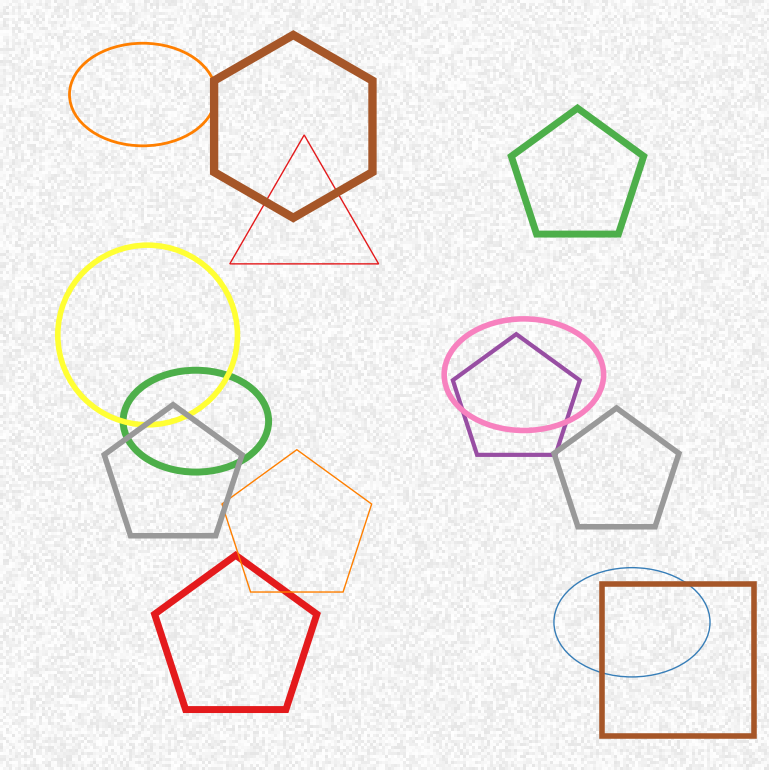[{"shape": "pentagon", "thickness": 2.5, "radius": 0.55, "center": [0.306, 0.168]}, {"shape": "triangle", "thickness": 0.5, "radius": 0.56, "center": [0.395, 0.713]}, {"shape": "oval", "thickness": 0.5, "radius": 0.51, "center": [0.821, 0.192]}, {"shape": "oval", "thickness": 2.5, "radius": 0.47, "center": [0.254, 0.453]}, {"shape": "pentagon", "thickness": 2.5, "radius": 0.45, "center": [0.75, 0.769]}, {"shape": "pentagon", "thickness": 1.5, "radius": 0.43, "center": [0.67, 0.479]}, {"shape": "oval", "thickness": 1, "radius": 0.48, "center": [0.185, 0.877]}, {"shape": "pentagon", "thickness": 0.5, "radius": 0.51, "center": [0.385, 0.314]}, {"shape": "circle", "thickness": 2, "radius": 0.58, "center": [0.192, 0.565]}, {"shape": "hexagon", "thickness": 3, "radius": 0.59, "center": [0.381, 0.836]}, {"shape": "square", "thickness": 2, "radius": 0.49, "center": [0.881, 0.143]}, {"shape": "oval", "thickness": 2, "radius": 0.52, "center": [0.68, 0.513]}, {"shape": "pentagon", "thickness": 2, "radius": 0.47, "center": [0.225, 0.38]}, {"shape": "pentagon", "thickness": 2, "radius": 0.43, "center": [0.801, 0.385]}]